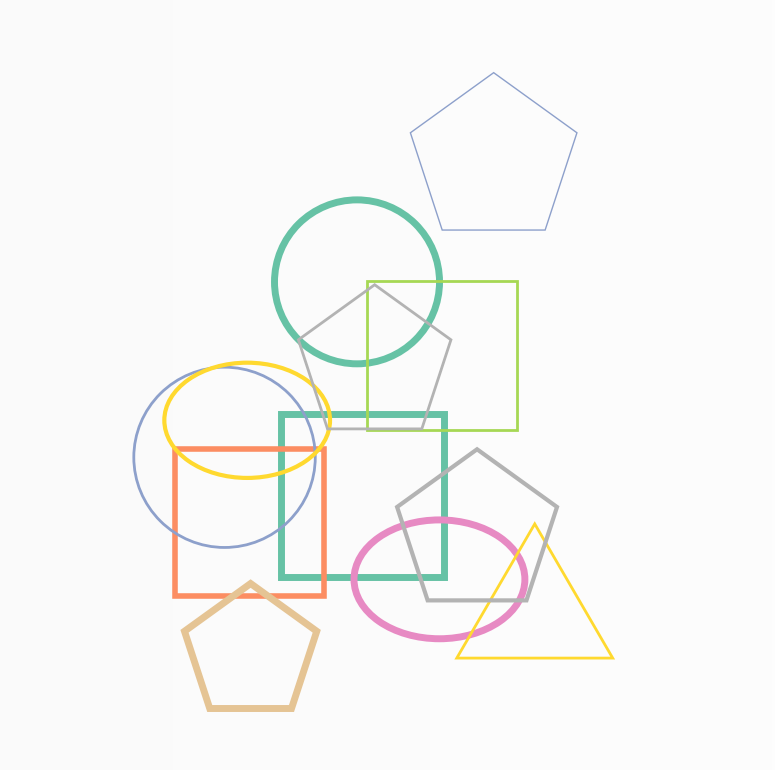[{"shape": "circle", "thickness": 2.5, "radius": 0.53, "center": [0.461, 0.634]}, {"shape": "square", "thickness": 2.5, "radius": 0.53, "center": [0.468, 0.357]}, {"shape": "square", "thickness": 2, "radius": 0.48, "center": [0.322, 0.321]}, {"shape": "pentagon", "thickness": 0.5, "radius": 0.56, "center": [0.637, 0.793]}, {"shape": "circle", "thickness": 1, "radius": 0.59, "center": [0.29, 0.406]}, {"shape": "oval", "thickness": 2.5, "radius": 0.55, "center": [0.567, 0.248]}, {"shape": "square", "thickness": 1, "radius": 0.48, "center": [0.57, 0.538]}, {"shape": "oval", "thickness": 1.5, "radius": 0.53, "center": [0.319, 0.454]}, {"shape": "triangle", "thickness": 1, "radius": 0.58, "center": [0.69, 0.203]}, {"shape": "pentagon", "thickness": 2.5, "radius": 0.45, "center": [0.323, 0.152]}, {"shape": "pentagon", "thickness": 1, "radius": 0.52, "center": [0.483, 0.527]}, {"shape": "pentagon", "thickness": 1.5, "radius": 0.54, "center": [0.616, 0.308]}]